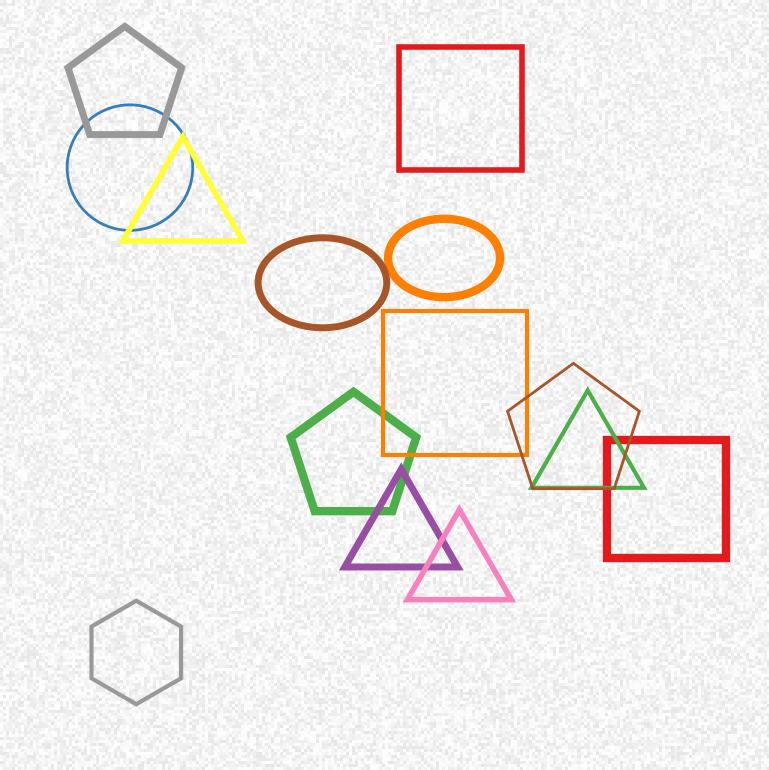[{"shape": "square", "thickness": 2, "radius": 0.4, "center": [0.598, 0.859]}, {"shape": "square", "thickness": 3, "radius": 0.39, "center": [0.866, 0.352]}, {"shape": "circle", "thickness": 1, "radius": 0.41, "center": [0.169, 0.782]}, {"shape": "triangle", "thickness": 1.5, "radius": 0.42, "center": [0.763, 0.409]}, {"shape": "pentagon", "thickness": 3, "radius": 0.43, "center": [0.459, 0.405]}, {"shape": "triangle", "thickness": 2.5, "radius": 0.42, "center": [0.521, 0.306]}, {"shape": "square", "thickness": 1.5, "radius": 0.47, "center": [0.591, 0.503]}, {"shape": "oval", "thickness": 3, "radius": 0.36, "center": [0.577, 0.665]}, {"shape": "triangle", "thickness": 2, "radius": 0.45, "center": [0.238, 0.732]}, {"shape": "oval", "thickness": 2.5, "radius": 0.42, "center": [0.419, 0.633]}, {"shape": "pentagon", "thickness": 1, "radius": 0.45, "center": [0.745, 0.438]}, {"shape": "triangle", "thickness": 2, "radius": 0.39, "center": [0.597, 0.26]}, {"shape": "hexagon", "thickness": 1.5, "radius": 0.34, "center": [0.177, 0.153]}, {"shape": "pentagon", "thickness": 2.5, "radius": 0.39, "center": [0.162, 0.888]}]